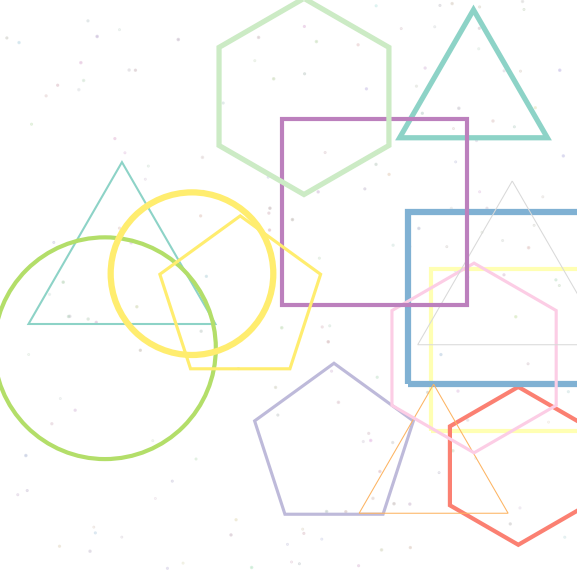[{"shape": "triangle", "thickness": 1, "radius": 0.93, "center": [0.211, 0.532]}, {"shape": "triangle", "thickness": 2.5, "radius": 0.74, "center": [0.82, 0.834]}, {"shape": "square", "thickness": 2, "radius": 0.7, "center": [0.887, 0.393]}, {"shape": "pentagon", "thickness": 1.5, "radius": 0.72, "center": [0.578, 0.226]}, {"shape": "hexagon", "thickness": 2, "radius": 0.68, "center": [0.897, 0.193]}, {"shape": "square", "thickness": 3, "radius": 0.74, "center": [0.855, 0.483]}, {"shape": "triangle", "thickness": 0.5, "radius": 0.74, "center": [0.751, 0.185]}, {"shape": "circle", "thickness": 2, "radius": 0.96, "center": [0.182, 0.396]}, {"shape": "hexagon", "thickness": 1.5, "radius": 0.82, "center": [0.821, 0.379]}, {"shape": "triangle", "thickness": 0.5, "radius": 0.95, "center": [0.887, 0.497]}, {"shape": "square", "thickness": 2, "radius": 0.8, "center": [0.649, 0.632]}, {"shape": "hexagon", "thickness": 2.5, "radius": 0.85, "center": [0.526, 0.832]}, {"shape": "circle", "thickness": 3, "radius": 0.7, "center": [0.332, 0.525]}, {"shape": "pentagon", "thickness": 1.5, "radius": 0.73, "center": [0.416, 0.479]}]